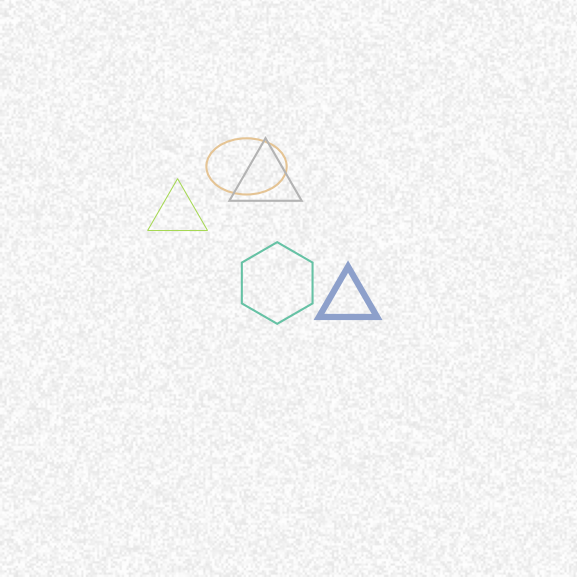[{"shape": "hexagon", "thickness": 1, "radius": 0.35, "center": [0.48, 0.509]}, {"shape": "triangle", "thickness": 3, "radius": 0.29, "center": [0.603, 0.479]}, {"shape": "triangle", "thickness": 0.5, "radius": 0.3, "center": [0.307, 0.63]}, {"shape": "oval", "thickness": 1, "radius": 0.35, "center": [0.427, 0.711]}, {"shape": "triangle", "thickness": 1, "radius": 0.36, "center": [0.46, 0.688]}]